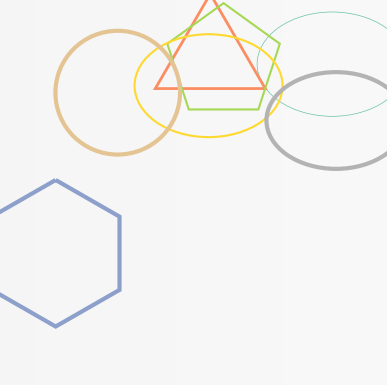[{"shape": "oval", "thickness": 0.5, "radius": 0.97, "center": [0.857, 0.833]}, {"shape": "triangle", "thickness": 2, "radius": 0.82, "center": [0.543, 0.852]}, {"shape": "hexagon", "thickness": 3, "radius": 0.95, "center": [0.144, 0.342]}, {"shape": "pentagon", "thickness": 1.5, "radius": 0.76, "center": [0.577, 0.839]}, {"shape": "oval", "thickness": 1.5, "radius": 0.95, "center": [0.538, 0.777]}, {"shape": "circle", "thickness": 3, "radius": 0.8, "center": [0.304, 0.759]}, {"shape": "oval", "thickness": 3, "radius": 0.9, "center": [0.867, 0.687]}]